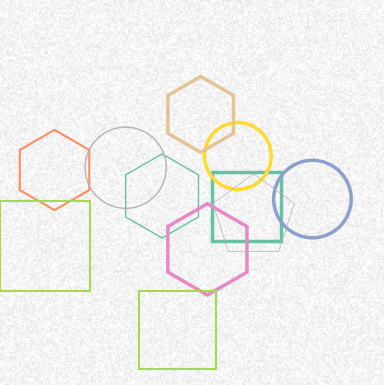[{"shape": "hexagon", "thickness": 1, "radius": 0.55, "center": [0.421, 0.491]}, {"shape": "square", "thickness": 2.5, "radius": 0.45, "center": [0.641, 0.463]}, {"shape": "hexagon", "thickness": 1.5, "radius": 0.52, "center": [0.142, 0.558]}, {"shape": "circle", "thickness": 2.5, "radius": 0.5, "center": [0.812, 0.483]}, {"shape": "hexagon", "thickness": 2.5, "radius": 0.59, "center": [0.539, 0.352]}, {"shape": "square", "thickness": 1.5, "radius": 0.5, "center": [0.461, 0.143]}, {"shape": "square", "thickness": 1.5, "radius": 0.59, "center": [0.117, 0.361]}, {"shape": "circle", "thickness": 2.5, "radius": 0.43, "center": [0.618, 0.595]}, {"shape": "hexagon", "thickness": 2.5, "radius": 0.49, "center": [0.521, 0.703]}, {"shape": "pentagon", "thickness": 0.5, "radius": 0.56, "center": [0.659, 0.437]}, {"shape": "circle", "thickness": 1, "radius": 0.53, "center": [0.326, 0.564]}]